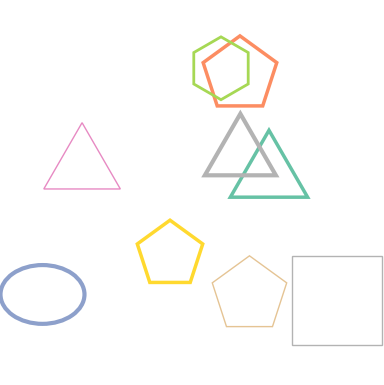[{"shape": "triangle", "thickness": 2.5, "radius": 0.58, "center": [0.699, 0.546]}, {"shape": "pentagon", "thickness": 2.5, "radius": 0.5, "center": [0.623, 0.806]}, {"shape": "oval", "thickness": 3, "radius": 0.55, "center": [0.11, 0.235]}, {"shape": "triangle", "thickness": 1, "radius": 0.57, "center": [0.213, 0.567]}, {"shape": "hexagon", "thickness": 2, "radius": 0.41, "center": [0.574, 0.823]}, {"shape": "pentagon", "thickness": 2.5, "radius": 0.45, "center": [0.442, 0.339]}, {"shape": "pentagon", "thickness": 1, "radius": 0.51, "center": [0.648, 0.234]}, {"shape": "square", "thickness": 1, "radius": 0.58, "center": [0.875, 0.22]}, {"shape": "triangle", "thickness": 3, "radius": 0.53, "center": [0.624, 0.598]}]